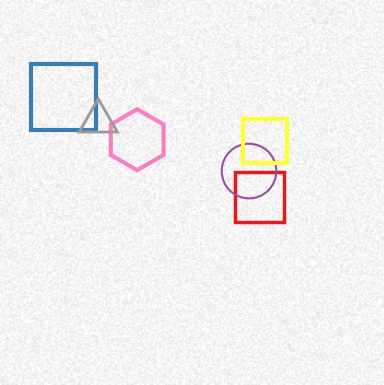[{"shape": "square", "thickness": 2.5, "radius": 0.32, "center": [0.674, 0.489]}, {"shape": "square", "thickness": 3, "radius": 0.43, "center": [0.165, 0.748]}, {"shape": "circle", "thickness": 1.5, "radius": 0.35, "center": [0.647, 0.556]}, {"shape": "square", "thickness": 3, "radius": 0.29, "center": [0.689, 0.634]}, {"shape": "hexagon", "thickness": 3, "radius": 0.4, "center": [0.356, 0.637]}, {"shape": "triangle", "thickness": 2, "radius": 0.29, "center": [0.255, 0.686]}]